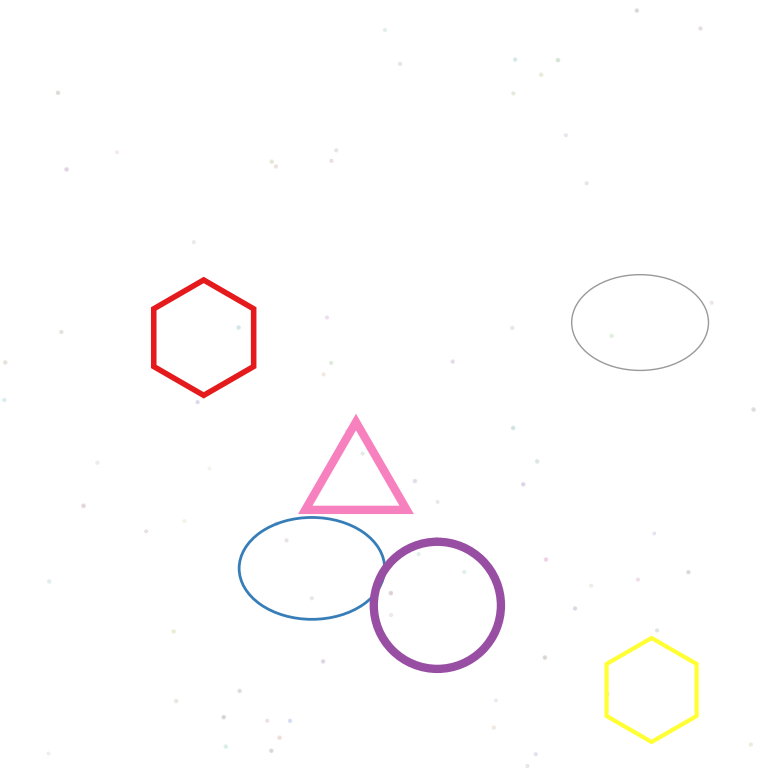[{"shape": "hexagon", "thickness": 2, "radius": 0.37, "center": [0.265, 0.561]}, {"shape": "oval", "thickness": 1, "radius": 0.47, "center": [0.405, 0.262]}, {"shape": "circle", "thickness": 3, "radius": 0.41, "center": [0.568, 0.214]}, {"shape": "hexagon", "thickness": 1.5, "radius": 0.34, "center": [0.846, 0.104]}, {"shape": "triangle", "thickness": 3, "radius": 0.38, "center": [0.462, 0.376]}, {"shape": "oval", "thickness": 0.5, "radius": 0.44, "center": [0.831, 0.581]}]